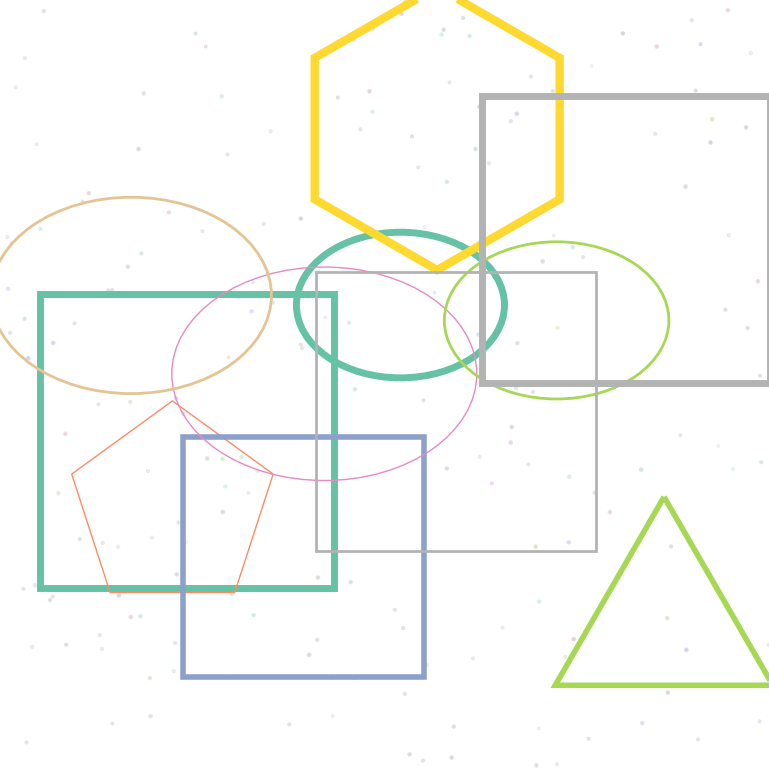[{"shape": "oval", "thickness": 2.5, "radius": 0.68, "center": [0.52, 0.604]}, {"shape": "square", "thickness": 2.5, "radius": 0.95, "center": [0.243, 0.427]}, {"shape": "pentagon", "thickness": 0.5, "radius": 0.69, "center": [0.224, 0.342]}, {"shape": "square", "thickness": 2, "radius": 0.78, "center": [0.394, 0.276]}, {"shape": "oval", "thickness": 0.5, "radius": 0.99, "center": [0.421, 0.515]}, {"shape": "oval", "thickness": 1, "radius": 0.73, "center": [0.723, 0.584]}, {"shape": "triangle", "thickness": 2, "radius": 0.82, "center": [0.862, 0.192]}, {"shape": "hexagon", "thickness": 3, "radius": 0.92, "center": [0.568, 0.833]}, {"shape": "oval", "thickness": 1, "radius": 0.91, "center": [0.17, 0.616]}, {"shape": "square", "thickness": 2.5, "radius": 0.93, "center": [0.813, 0.689]}, {"shape": "square", "thickness": 1, "radius": 0.91, "center": [0.592, 0.465]}]